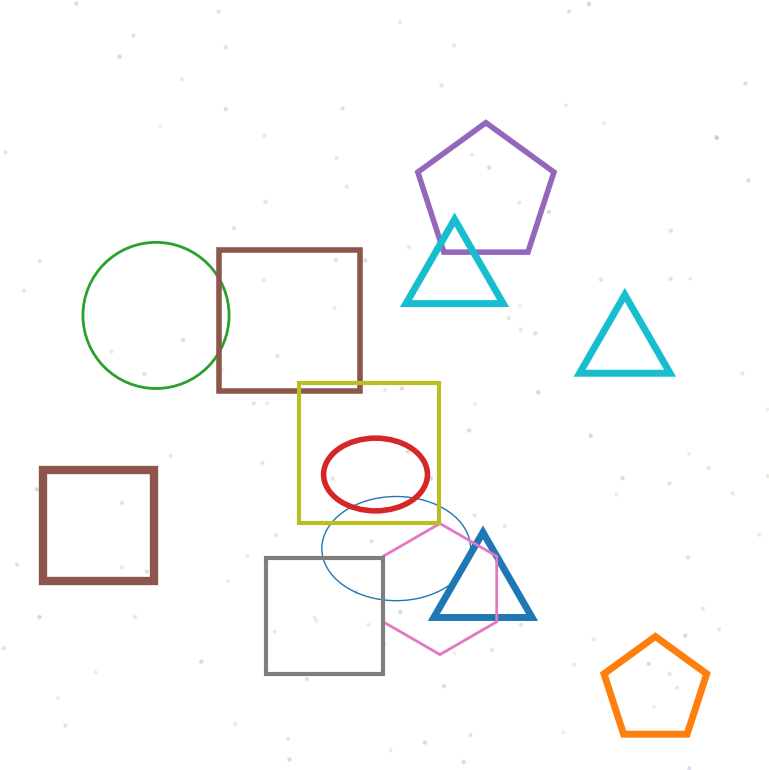[{"shape": "triangle", "thickness": 2.5, "radius": 0.37, "center": [0.627, 0.235]}, {"shape": "oval", "thickness": 0.5, "radius": 0.48, "center": [0.515, 0.288]}, {"shape": "pentagon", "thickness": 2.5, "radius": 0.35, "center": [0.851, 0.103]}, {"shape": "circle", "thickness": 1, "radius": 0.47, "center": [0.203, 0.59]}, {"shape": "oval", "thickness": 2, "radius": 0.34, "center": [0.488, 0.384]}, {"shape": "pentagon", "thickness": 2, "radius": 0.46, "center": [0.631, 0.748]}, {"shape": "square", "thickness": 3, "radius": 0.36, "center": [0.128, 0.318]}, {"shape": "square", "thickness": 2, "radius": 0.46, "center": [0.376, 0.584]}, {"shape": "hexagon", "thickness": 1, "radius": 0.43, "center": [0.571, 0.235]}, {"shape": "square", "thickness": 1.5, "radius": 0.38, "center": [0.422, 0.2]}, {"shape": "square", "thickness": 1.5, "radius": 0.45, "center": [0.479, 0.411]}, {"shape": "triangle", "thickness": 2.5, "radius": 0.36, "center": [0.59, 0.642]}, {"shape": "triangle", "thickness": 2.5, "radius": 0.34, "center": [0.811, 0.549]}]